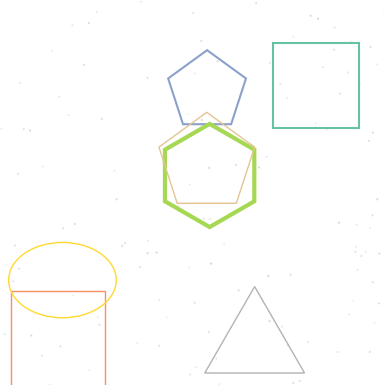[{"shape": "square", "thickness": 1.5, "radius": 0.56, "center": [0.82, 0.778]}, {"shape": "square", "thickness": 1, "radius": 0.61, "center": [0.151, 0.121]}, {"shape": "pentagon", "thickness": 1.5, "radius": 0.53, "center": [0.538, 0.763]}, {"shape": "hexagon", "thickness": 3, "radius": 0.67, "center": [0.544, 0.544]}, {"shape": "oval", "thickness": 1, "radius": 0.7, "center": [0.162, 0.272]}, {"shape": "pentagon", "thickness": 1, "radius": 0.65, "center": [0.537, 0.578]}, {"shape": "triangle", "thickness": 1, "radius": 0.75, "center": [0.661, 0.106]}]